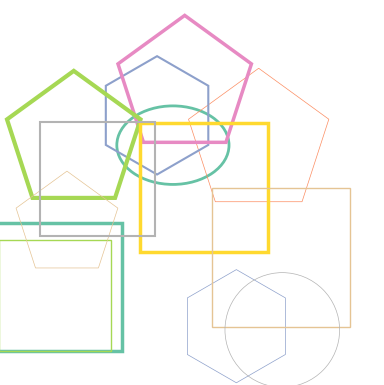[{"shape": "square", "thickness": 2.5, "radius": 0.83, "center": [0.151, 0.255]}, {"shape": "oval", "thickness": 2, "radius": 0.73, "center": [0.449, 0.623]}, {"shape": "pentagon", "thickness": 0.5, "radius": 0.96, "center": [0.672, 0.631]}, {"shape": "hexagon", "thickness": 0.5, "radius": 0.73, "center": [0.614, 0.153]}, {"shape": "hexagon", "thickness": 1.5, "radius": 0.77, "center": [0.408, 0.7]}, {"shape": "pentagon", "thickness": 2.5, "radius": 0.91, "center": [0.48, 0.778]}, {"shape": "square", "thickness": 1, "radius": 0.72, "center": [0.143, 0.232]}, {"shape": "pentagon", "thickness": 3, "radius": 0.91, "center": [0.192, 0.634]}, {"shape": "square", "thickness": 2.5, "radius": 0.83, "center": [0.529, 0.513]}, {"shape": "pentagon", "thickness": 0.5, "radius": 0.69, "center": [0.174, 0.416]}, {"shape": "square", "thickness": 1, "radius": 0.9, "center": [0.73, 0.331]}, {"shape": "square", "thickness": 1.5, "radius": 0.75, "center": [0.253, 0.535]}, {"shape": "circle", "thickness": 0.5, "radius": 0.74, "center": [0.733, 0.143]}]